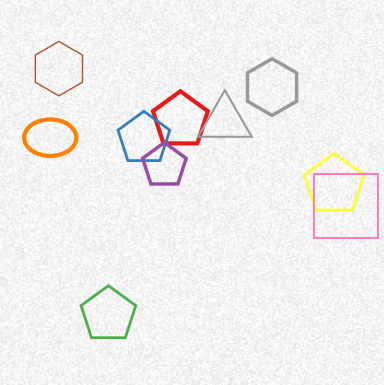[{"shape": "pentagon", "thickness": 3, "radius": 0.37, "center": [0.469, 0.688]}, {"shape": "pentagon", "thickness": 2, "radius": 0.35, "center": [0.374, 0.64]}, {"shape": "pentagon", "thickness": 2, "radius": 0.37, "center": [0.282, 0.183]}, {"shape": "pentagon", "thickness": 2.5, "radius": 0.3, "center": [0.427, 0.57]}, {"shape": "oval", "thickness": 3, "radius": 0.34, "center": [0.131, 0.642]}, {"shape": "pentagon", "thickness": 2, "radius": 0.41, "center": [0.868, 0.52]}, {"shape": "hexagon", "thickness": 1, "radius": 0.35, "center": [0.153, 0.822]}, {"shape": "square", "thickness": 1.5, "radius": 0.42, "center": [0.898, 0.466]}, {"shape": "hexagon", "thickness": 2.5, "radius": 0.37, "center": [0.707, 0.774]}, {"shape": "triangle", "thickness": 1.5, "radius": 0.4, "center": [0.584, 0.685]}]